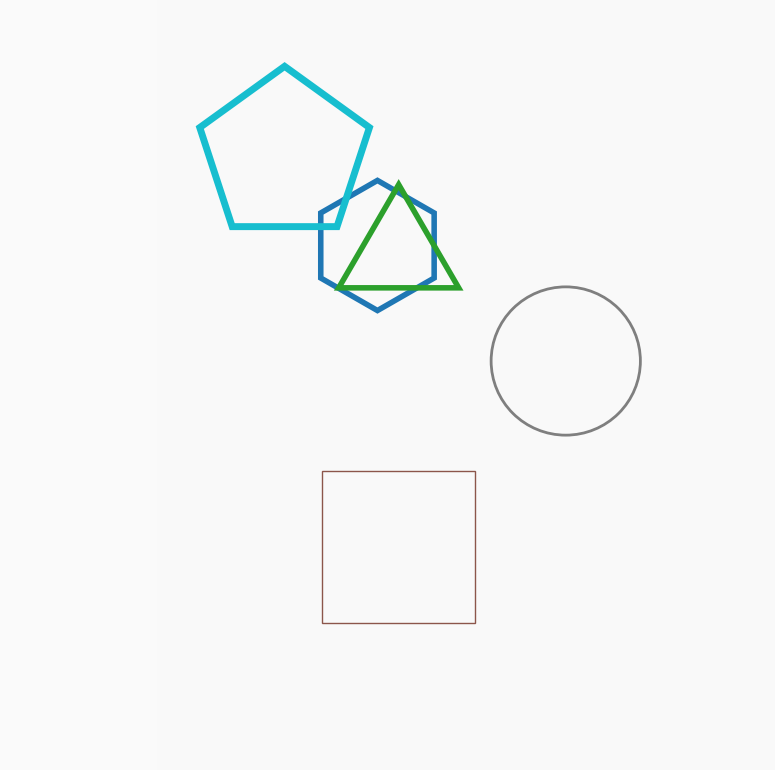[{"shape": "hexagon", "thickness": 2, "radius": 0.42, "center": [0.487, 0.681]}, {"shape": "triangle", "thickness": 2, "radius": 0.45, "center": [0.514, 0.671]}, {"shape": "square", "thickness": 0.5, "radius": 0.49, "center": [0.514, 0.289]}, {"shape": "circle", "thickness": 1, "radius": 0.48, "center": [0.73, 0.531]}, {"shape": "pentagon", "thickness": 2.5, "radius": 0.58, "center": [0.367, 0.799]}]